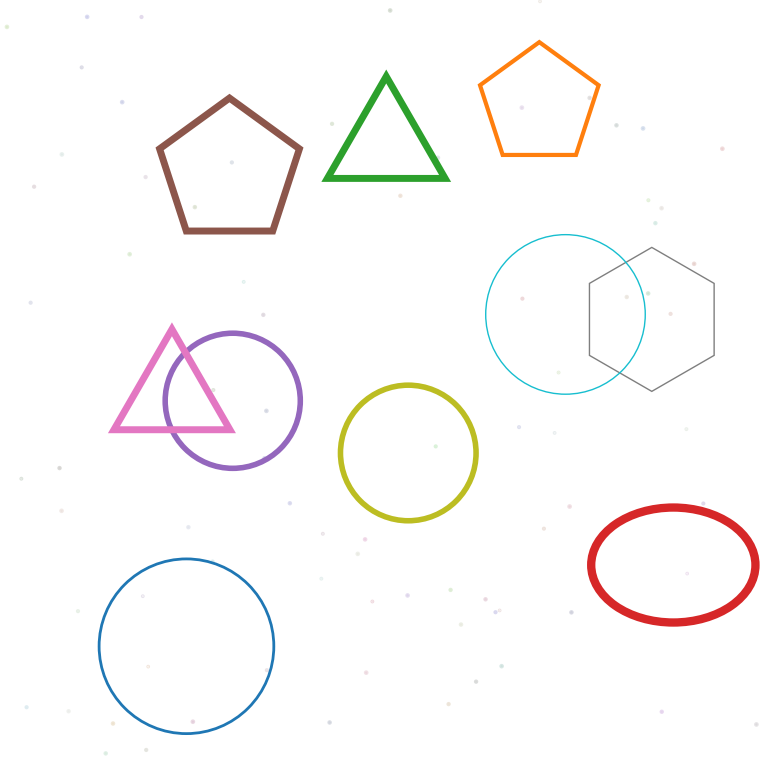[{"shape": "circle", "thickness": 1, "radius": 0.57, "center": [0.242, 0.161]}, {"shape": "pentagon", "thickness": 1.5, "radius": 0.4, "center": [0.7, 0.864]}, {"shape": "triangle", "thickness": 2.5, "radius": 0.44, "center": [0.502, 0.812]}, {"shape": "oval", "thickness": 3, "radius": 0.53, "center": [0.874, 0.266]}, {"shape": "circle", "thickness": 2, "radius": 0.44, "center": [0.302, 0.48]}, {"shape": "pentagon", "thickness": 2.5, "radius": 0.48, "center": [0.298, 0.777]}, {"shape": "triangle", "thickness": 2.5, "radius": 0.43, "center": [0.223, 0.485]}, {"shape": "hexagon", "thickness": 0.5, "radius": 0.47, "center": [0.846, 0.585]}, {"shape": "circle", "thickness": 2, "radius": 0.44, "center": [0.53, 0.412]}, {"shape": "circle", "thickness": 0.5, "radius": 0.52, "center": [0.734, 0.592]}]